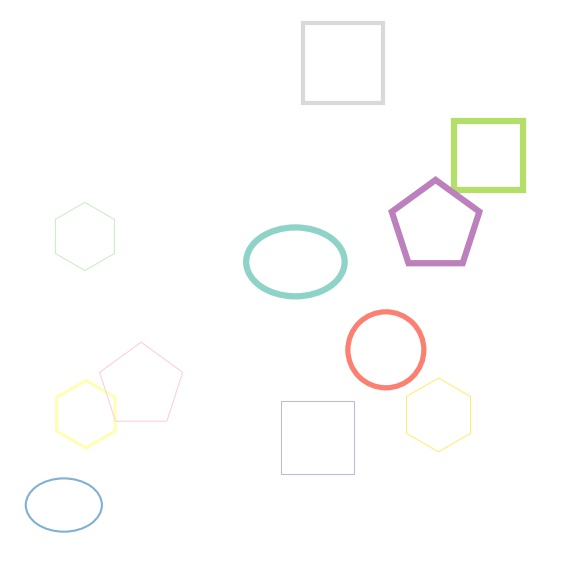[{"shape": "oval", "thickness": 3, "radius": 0.43, "center": [0.512, 0.546]}, {"shape": "hexagon", "thickness": 1.5, "radius": 0.29, "center": [0.149, 0.282]}, {"shape": "square", "thickness": 0.5, "radius": 0.32, "center": [0.55, 0.242]}, {"shape": "circle", "thickness": 2.5, "radius": 0.33, "center": [0.668, 0.393]}, {"shape": "oval", "thickness": 1, "radius": 0.33, "center": [0.111, 0.125]}, {"shape": "square", "thickness": 3, "radius": 0.3, "center": [0.846, 0.73]}, {"shape": "pentagon", "thickness": 0.5, "radius": 0.38, "center": [0.244, 0.331]}, {"shape": "square", "thickness": 2, "radius": 0.35, "center": [0.594, 0.891]}, {"shape": "pentagon", "thickness": 3, "radius": 0.4, "center": [0.754, 0.608]}, {"shape": "hexagon", "thickness": 0.5, "radius": 0.3, "center": [0.147, 0.59]}, {"shape": "hexagon", "thickness": 0.5, "radius": 0.32, "center": [0.759, 0.281]}]